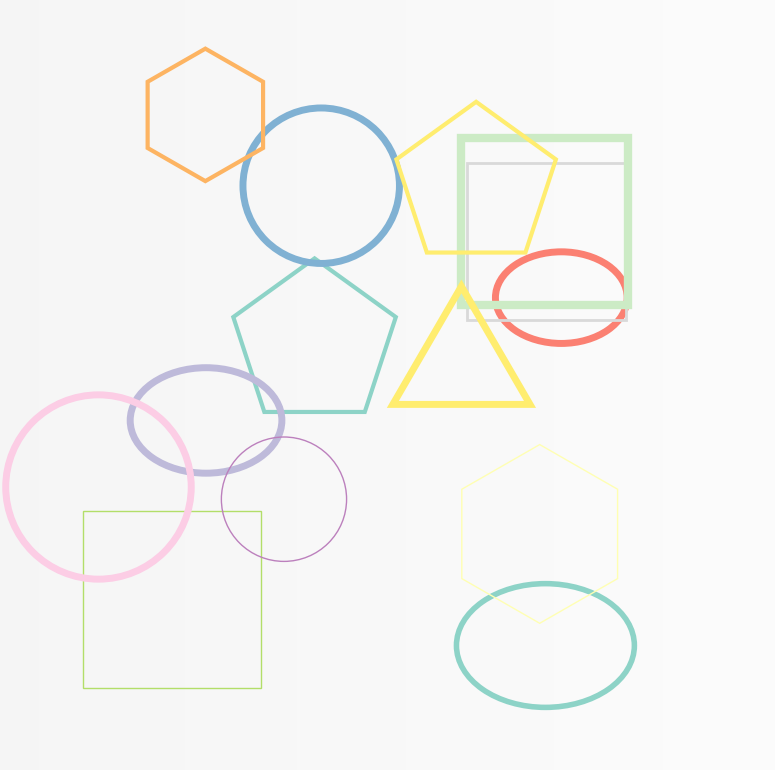[{"shape": "oval", "thickness": 2, "radius": 0.57, "center": [0.704, 0.162]}, {"shape": "pentagon", "thickness": 1.5, "radius": 0.55, "center": [0.406, 0.554]}, {"shape": "hexagon", "thickness": 0.5, "radius": 0.58, "center": [0.696, 0.307]}, {"shape": "oval", "thickness": 2.5, "radius": 0.49, "center": [0.266, 0.454]}, {"shape": "oval", "thickness": 2.5, "radius": 0.42, "center": [0.724, 0.613]}, {"shape": "circle", "thickness": 2.5, "radius": 0.5, "center": [0.414, 0.759]}, {"shape": "hexagon", "thickness": 1.5, "radius": 0.43, "center": [0.265, 0.851]}, {"shape": "square", "thickness": 0.5, "radius": 0.57, "center": [0.222, 0.221]}, {"shape": "circle", "thickness": 2.5, "radius": 0.6, "center": [0.127, 0.368]}, {"shape": "square", "thickness": 1, "radius": 0.51, "center": [0.705, 0.687]}, {"shape": "circle", "thickness": 0.5, "radius": 0.4, "center": [0.366, 0.352]}, {"shape": "square", "thickness": 3, "radius": 0.54, "center": [0.702, 0.712]}, {"shape": "triangle", "thickness": 2.5, "radius": 0.51, "center": [0.595, 0.526]}, {"shape": "pentagon", "thickness": 1.5, "radius": 0.54, "center": [0.614, 0.76]}]